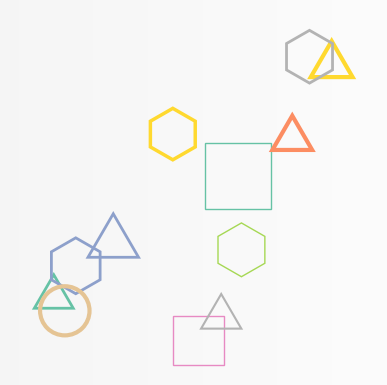[{"shape": "square", "thickness": 1, "radius": 0.43, "center": [0.615, 0.544]}, {"shape": "triangle", "thickness": 2, "radius": 0.29, "center": [0.139, 0.228]}, {"shape": "triangle", "thickness": 3, "radius": 0.3, "center": [0.754, 0.64]}, {"shape": "hexagon", "thickness": 2, "radius": 0.36, "center": [0.196, 0.31]}, {"shape": "triangle", "thickness": 2, "radius": 0.38, "center": [0.292, 0.369]}, {"shape": "square", "thickness": 1, "radius": 0.32, "center": [0.512, 0.116]}, {"shape": "hexagon", "thickness": 1, "radius": 0.35, "center": [0.623, 0.351]}, {"shape": "triangle", "thickness": 3, "radius": 0.31, "center": [0.856, 0.831]}, {"shape": "hexagon", "thickness": 2.5, "radius": 0.33, "center": [0.446, 0.652]}, {"shape": "circle", "thickness": 3, "radius": 0.32, "center": [0.167, 0.193]}, {"shape": "triangle", "thickness": 1.5, "radius": 0.3, "center": [0.571, 0.176]}, {"shape": "hexagon", "thickness": 2, "radius": 0.34, "center": [0.799, 0.853]}]